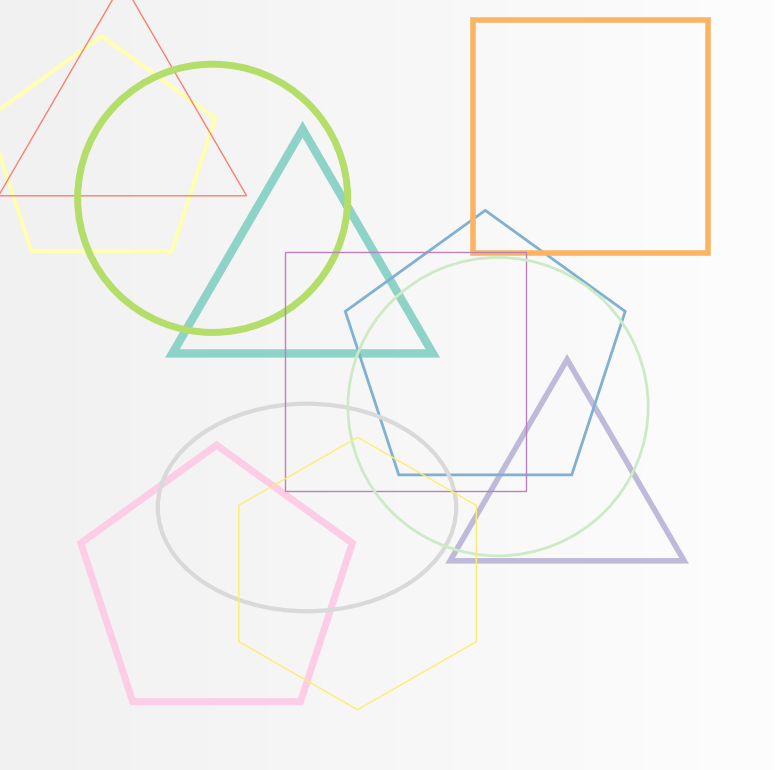[{"shape": "triangle", "thickness": 3, "radius": 0.97, "center": [0.39, 0.638]}, {"shape": "pentagon", "thickness": 1.5, "radius": 0.77, "center": [0.131, 0.799]}, {"shape": "triangle", "thickness": 2, "radius": 0.87, "center": [0.732, 0.359]}, {"shape": "triangle", "thickness": 0.5, "radius": 0.92, "center": [0.158, 0.838]}, {"shape": "pentagon", "thickness": 1, "radius": 0.95, "center": [0.626, 0.537]}, {"shape": "square", "thickness": 2, "radius": 0.76, "center": [0.761, 0.823]}, {"shape": "circle", "thickness": 2.5, "radius": 0.87, "center": [0.274, 0.742]}, {"shape": "pentagon", "thickness": 2.5, "radius": 0.92, "center": [0.279, 0.238]}, {"shape": "oval", "thickness": 1.5, "radius": 0.96, "center": [0.396, 0.341]}, {"shape": "square", "thickness": 0.5, "radius": 0.78, "center": [0.523, 0.518]}, {"shape": "circle", "thickness": 1, "radius": 0.97, "center": [0.643, 0.472]}, {"shape": "hexagon", "thickness": 0.5, "radius": 0.88, "center": [0.461, 0.255]}]